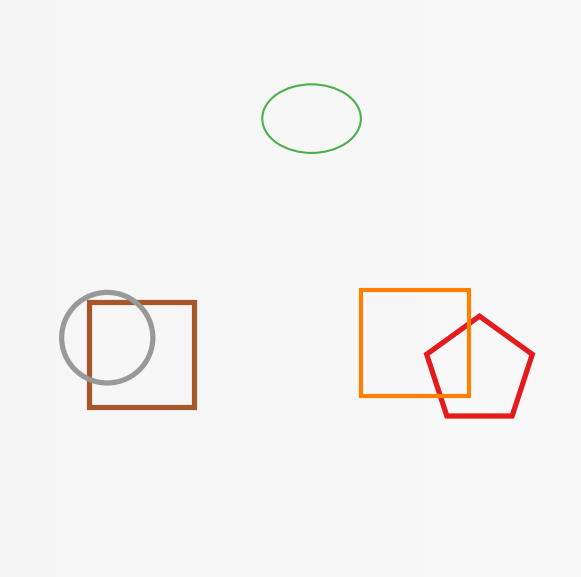[{"shape": "pentagon", "thickness": 2.5, "radius": 0.48, "center": [0.825, 0.356]}, {"shape": "oval", "thickness": 1, "radius": 0.42, "center": [0.536, 0.794]}, {"shape": "square", "thickness": 2, "radius": 0.46, "center": [0.714, 0.405]}, {"shape": "square", "thickness": 2.5, "radius": 0.45, "center": [0.243, 0.386]}, {"shape": "circle", "thickness": 2.5, "radius": 0.39, "center": [0.185, 0.414]}]